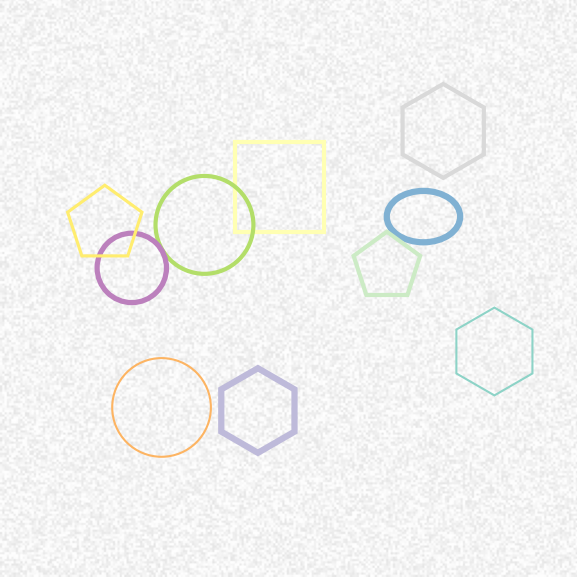[{"shape": "hexagon", "thickness": 1, "radius": 0.38, "center": [0.856, 0.39]}, {"shape": "square", "thickness": 2, "radius": 0.39, "center": [0.484, 0.676]}, {"shape": "hexagon", "thickness": 3, "radius": 0.37, "center": [0.447, 0.288]}, {"shape": "oval", "thickness": 3, "radius": 0.32, "center": [0.733, 0.624]}, {"shape": "circle", "thickness": 1, "radius": 0.43, "center": [0.28, 0.294]}, {"shape": "circle", "thickness": 2, "radius": 0.42, "center": [0.354, 0.61]}, {"shape": "hexagon", "thickness": 2, "radius": 0.41, "center": [0.767, 0.772]}, {"shape": "circle", "thickness": 2.5, "radius": 0.3, "center": [0.228, 0.535]}, {"shape": "pentagon", "thickness": 2, "radius": 0.3, "center": [0.67, 0.537]}, {"shape": "pentagon", "thickness": 1.5, "radius": 0.34, "center": [0.181, 0.611]}]